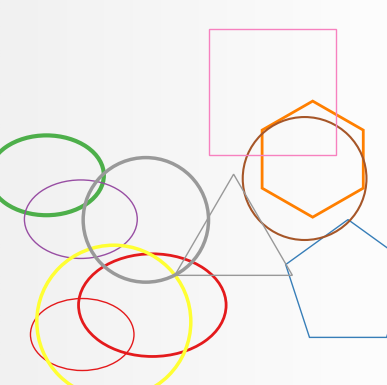[{"shape": "oval", "thickness": 1, "radius": 0.67, "center": [0.212, 0.131]}, {"shape": "oval", "thickness": 2, "radius": 0.95, "center": [0.393, 0.207]}, {"shape": "pentagon", "thickness": 1, "radius": 0.85, "center": [0.898, 0.261]}, {"shape": "oval", "thickness": 3, "radius": 0.74, "center": [0.12, 0.545]}, {"shape": "oval", "thickness": 1, "radius": 0.73, "center": [0.209, 0.431]}, {"shape": "hexagon", "thickness": 2, "radius": 0.75, "center": [0.807, 0.587]}, {"shape": "circle", "thickness": 2.5, "radius": 0.99, "center": [0.294, 0.164]}, {"shape": "circle", "thickness": 1.5, "radius": 0.8, "center": [0.786, 0.536]}, {"shape": "square", "thickness": 1, "radius": 0.82, "center": [0.704, 0.76]}, {"shape": "triangle", "thickness": 1, "radius": 0.88, "center": [0.603, 0.372]}, {"shape": "circle", "thickness": 2.5, "radius": 0.81, "center": [0.376, 0.429]}]